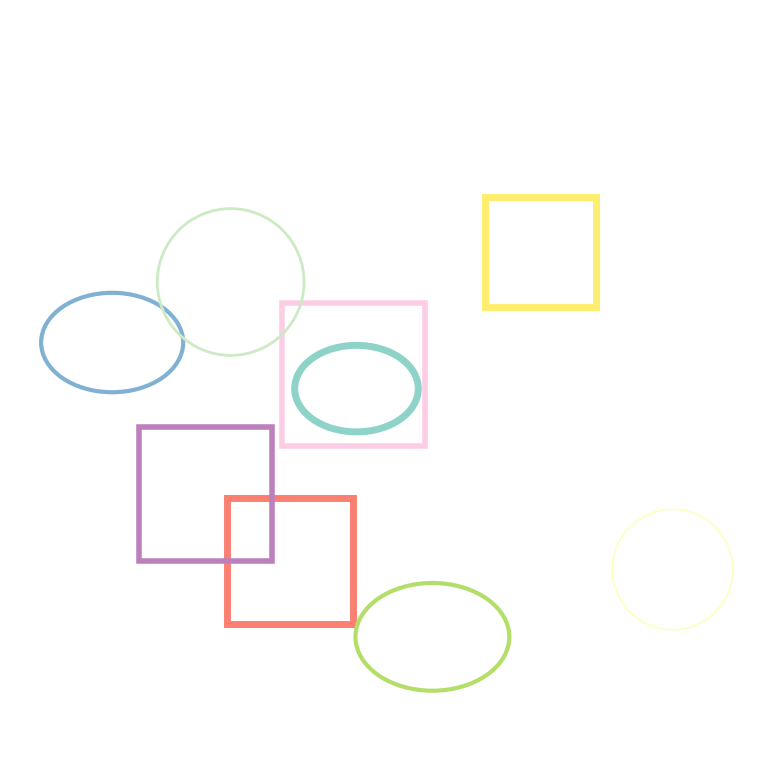[{"shape": "oval", "thickness": 2.5, "radius": 0.4, "center": [0.463, 0.495]}, {"shape": "circle", "thickness": 0.5, "radius": 0.39, "center": [0.873, 0.26]}, {"shape": "square", "thickness": 2.5, "radius": 0.41, "center": [0.376, 0.271]}, {"shape": "oval", "thickness": 1.5, "radius": 0.46, "center": [0.146, 0.555]}, {"shape": "oval", "thickness": 1.5, "radius": 0.5, "center": [0.562, 0.173]}, {"shape": "square", "thickness": 2, "radius": 0.46, "center": [0.459, 0.513]}, {"shape": "square", "thickness": 2, "radius": 0.43, "center": [0.267, 0.358]}, {"shape": "circle", "thickness": 1, "radius": 0.48, "center": [0.3, 0.634]}, {"shape": "square", "thickness": 2.5, "radius": 0.36, "center": [0.702, 0.673]}]